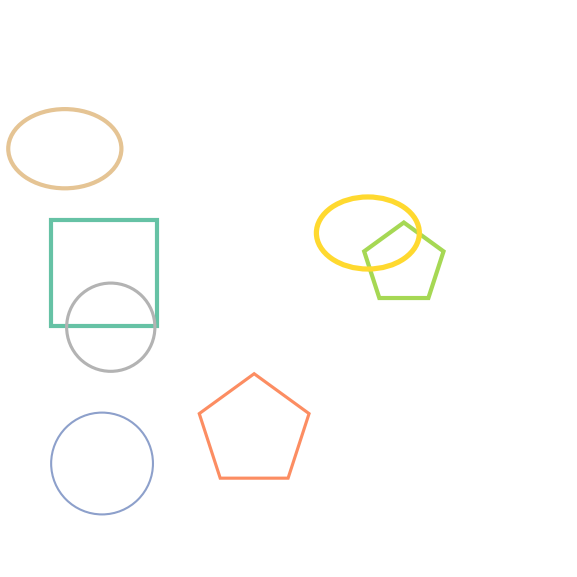[{"shape": "square", "thickness": 2, "radius": 0.46, "center": [0.18, 0.526]}, {"shape": "pentagon", "thickness": 1.5, "radius": 0.5, "center": [0.44, 0.252]}, {"shape": "circle", "thickness": 1, "radius": 0.44, "center": [0.177, 0.197]}, {"shape": "pentagon", "thickness": 2, "radius": 0.36, "center": [0.699, 0.542]}, {"shape": "oval", "thickness": 2.5, "radius": 0.45, "center": [0.637, 0.596]}, {"shape": "oval", "thickness": 2, "radius": 0.49, "center": [0.112, 0.742]}, {"shape": "circle", "thickness": 1.5, "radius": 0.38, "center": [0.192, 0.433]}]